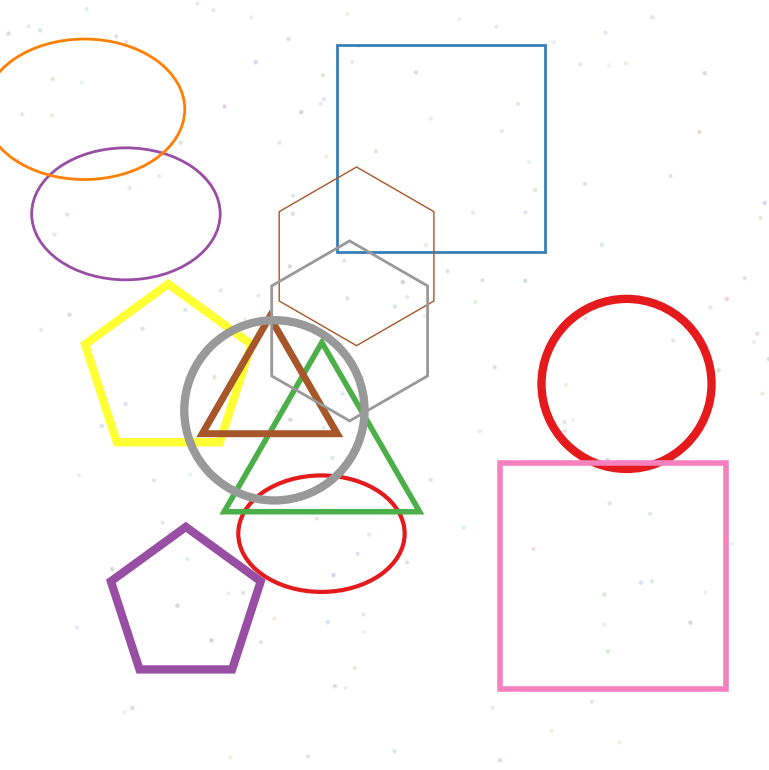[{"shape": "oval", "thickness": 1.5, "radius": 0.54, "center": [0.417, 0.307]}, {"shape": "circle", "thickness": 3, "radius": 0.55, "center": [0.814, 0.501]}, {"shape": "square", "thickness": 1, "radius": 0.67, "center": [0.573, 0.807]}, {"shape": "triangle", "thickness": 2, "radius": 0.73, "center": [0.418, 0.409]}, {"shape": "pentagon", "thickness": 3, "radius": 0.51, "center": [0.241, 0.213]}, {"shape": "oval", "thickness": 1, "radius": 0.61, "center": [0.164, 0.722]}, {"shape": "oval", "thickness": 1, "radius": 0.65, "center": [0.11, 0.858]}, {"shape": "pentagon", "thickness": 3, "radius": 0.57, "center": [0.218, 0.518]}, {"shape": "hexagon", "thickness": 0.5, "radius": 0.58, "center": [0.463, 0.667]}, {"shape": "triangle", "thickness": 2.5, "radius": 0.51, "center": [0.35, 0.487]}, {"shape": "square", "thickness": 2, "radius": 0.73, "center": [0.796, 0.252]}, {"shape": "hexagon", "thickness": 1, "radius": 0.58, "center": [0.454, 0.57]}, {"shape": "circle", "thickness": 3, "radius": 0.59, "center": [0.356, 0.467]}]